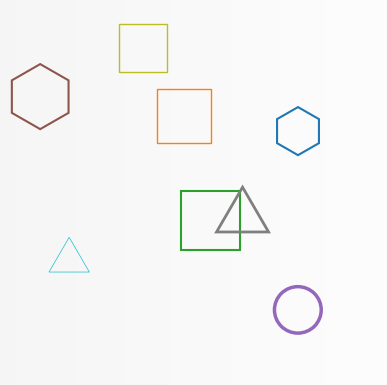[{"shape": "hexagon", "thickness": 1.5, "radius": 0.31, "center": [0.769, 0.659]}, {"shape": "square", "thickness": 1, "radius": 0.35, "center": [0.475, 0.699]}, {"shape": "square", "thickness": 1.5, "radius": 0.38, "center": [0.543, 0.426]}, {"shape": "circle", "thickness": 2.5, "radius": 0.3, "center": [0.769, 0.195]}, {"shape": "hexagon", "thickness": 1.5, "radius": 0.42, "center": [0.104, 0.749]}, {"shape": "triangle", "thickness": 2, "radius": 0.39, "center": [0.626, 0.436]}, {"shape": "square", "thickness": 1, "radius": 0.31, "center": [0.37, 0.875]}, {"shape": "triangle", "thickness": 0.5, "radius": 0.3, "center": [0.179, 0.323]}]